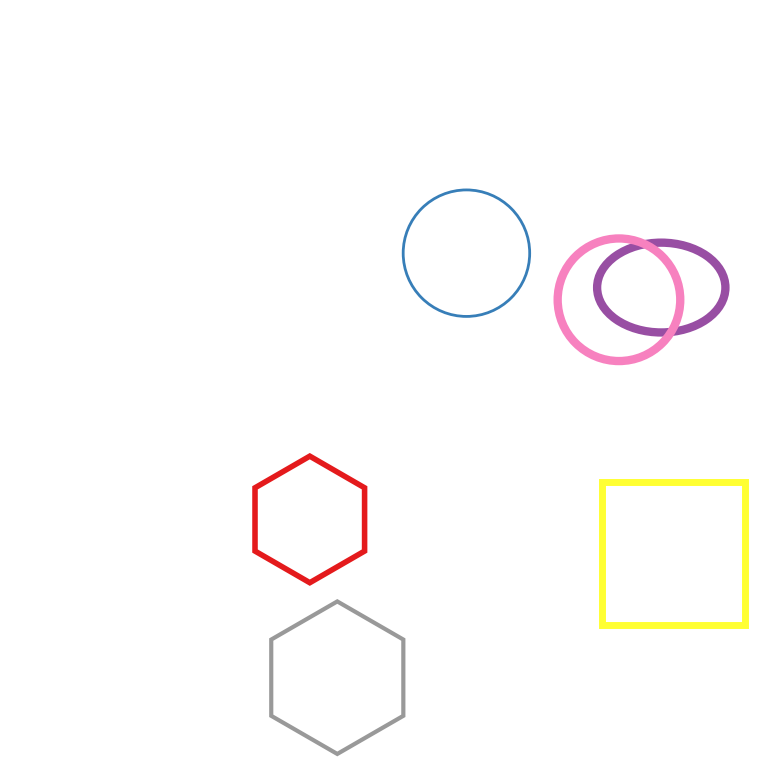[{"shape": "hexagon", "thickness": 2, "radius": 0.41, "center": [0.402, 0.325]}, {"shape": "circle", "thickness": 1, "radius": 0.41, "center": [0.606, 0.671]}, {"shape": "oval", "thickness": 3, "radius": 0.42, "center": [0.859, 0.627]}, {"shape": "square", "thickness": 2.5, "radius": 0.46, "center": [0.874, 0.281]}, {"shape": "circle", "thickness": 3, "radius": 0.4, "center": [0.804, 0.611]}, {"shape": "hexagon", "thickness": 1.5, "radius": 0.5, "center": [0.438, 0.12]}]